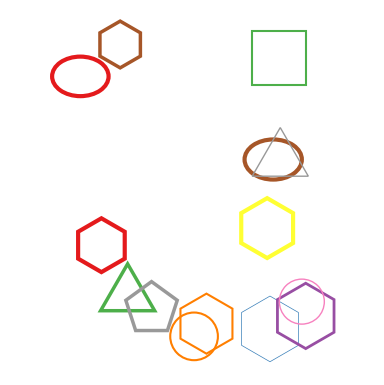[{"shape": "oval", "thickness": 3, "radius": 0.37, "center": [0.209, 0.802]}, {"shape": "hexagon", "thickness": 3, "radius": 0.35, "center": [0.263, 0.363]}, {"shape": "hexagon", "thickness": 0.5, "radius": 0.43, "center": [0.701, 0.146]}, {"shape": "triangle", "thickness": 2.5, "radius": 0.41, "center": [0.331, 0.233]}, {"shape": "square", "thickness": 1.5, "radius": 0.35, "center": [0.724, 0.85]}, {"shape": "hexagon", "thickness": 2, "radius": 0.42, "center": [0.794, 0.179]}, {"shape": "circle", "thickness": 1.5, "radius": 0.31, "center": [0.504, 0.126]}, {"shape": "hexagon", "thickness": 1.5, "radius": 0.39, "center": [0.536, 0.159]}, {"shape": "hexagon", "thickness": 3, "radius": 0.39, "center": [0.694, 0.408]}, {"shape": "oval", "thickness": 3, "radius": 0.37, "center": [0.71, 0.586]}, {"shape": "hexagon", "thickness": 2.5, "radius": 0.3, "center": [0.312, 0.884]}, {"shape": "circle", "thickness": 1, "radius": 0.29, "center": [0.784, 0.217]}, {"shape": "triangle", "thickness": 1, "radius": 0.42, "center": [0.728, 0.584]}, {"shape": "pentagon", "thickness": 2.5, "radius": 0.35, "center": [0.394, 0.198]}]